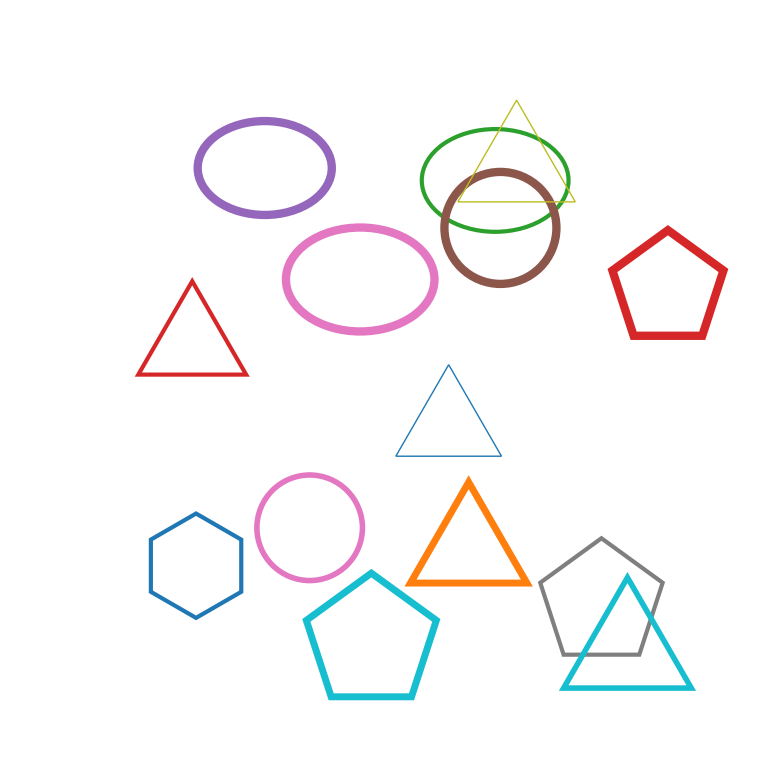[{"shape": "triangle", "thickness": 0.5, "radius": 0.4, "center": [0.583, 0.447]}, {"shape": "hexagon", "thickness": 1.5, "radius": 0.34, "center": [0.255, 0.265]}, {"shape": "triangle", "thickness": 2.5, "radius": 0.44, "center": [0.609, 0.286]}, {"shape": "oval", "thickness": 1.5, "radius": 0.48, "center": [0.643, 0.766]}, {"shape": "triangle", "thickness": 1.5, "radius": 0.4, "center": [0.25, 0.554]}, {"shape": "pentagon", "thickness": 3, "radius": 0.38, "center": [0.867, 0.625]}, {"shape": "oval", "thickness": 3, "radius": 0.44, "center": [0.344, 0.782]}, {"shape": "circle", "thickness": 3, "radius": 0.36, "center": [0.65, 0.704]}, {"shape": "circle", "thickness": 2, "radius": 0.34, "center": [0.402, 0.315]}, {"shape": "oval", "thickness": 3, "radius": 0.48, "center": [0.468, 0.637]}, {"shape": "pentagon", "thickness": 1.5, "radius": 0.42, "center": [0.781, 0.217]}, {"shape": "triangle", "thickness": 0.5, "radius": 0.44, "center": [0.671, 0.782]}, {"shape": "triangle", "thickness": 2, "radius": 0.48, "center": [0.815, 0.154]}, {"shape": "pentagon", "thickness": 2.5, "radius": 0.44, "center": [0.482, 0.167]}]